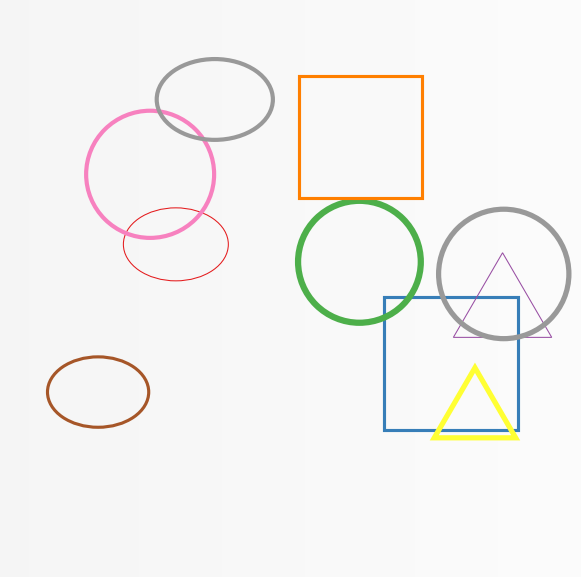[{"shape": "oval", "thickness": 0.5, "radius": 0.45, "center": [0.303, 0.576]}, {"shape": "square", "thickness": 1.5, "radius": 0.58, "center": [0.775, 0.37]}, {"shape": "circle", "thickness": 3, "radius": 0.53, "center": [0.618, 0.546]}, {"shape": "triangle", "thickness": 0.5, "radius": 0.49, "center": [0.865, 0.464]}, {"shape": "square", "thickness": 1.5, "radius": 0.53, "center": [0.621, 0.762]}, {"shape": "triangle", "thickness": 2.5, "radius": 0.4, "center": [0.817, 0.281]}, {"shape": "oval", "thickness": 1.5, "radius": 0.44, "center": [0.169, 0.32]}, {"shape": "circle", "thickness": 2, "radius": 0.55, "center": [0.258, 0.697]}, {"shape": "oval", "thickness": 2, "radius": 0.5, "center": [0.37, 0.827]}, {"shape": "circle", "thickness": 2.5, "radius": 0.56, "center": [0.867, 0.525]}]